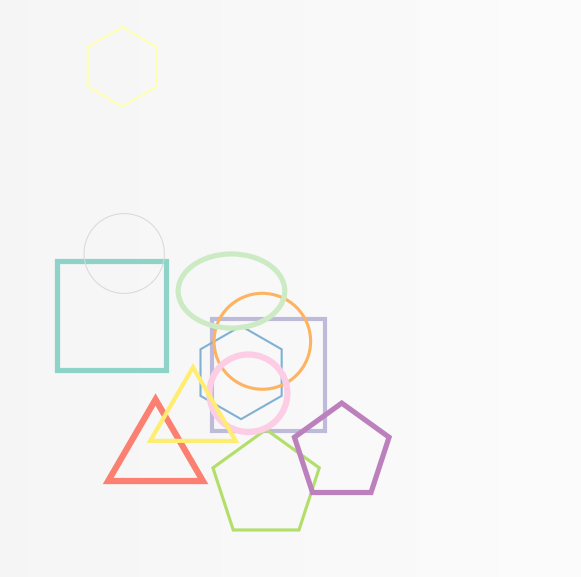[{"shape": "square", "thickness": 2.5, "radius": 0.47, "center": [0.192, 0.453]}, {"shape": "hexagon", "thickness": 1, "radius": 0.34, "center": [0.21, 0.884]}, {"shape": "square", "thickness": 2, "radius": 0.49, "center": [0.462, 0.35]}, {"shape": "triangle", "thickness": 3, "radius": 0.47, "center": [0.268, 0.213]}, {"shape": "hexagon", "thickness": 1, "radius": 0.4, "center": [0.415, 0.354]}, {"shape": "circle", "thickness": 1.5, "radius": 0.42, "center": [0.451, 0.408]}, {"shape": "pentagon", "thickness": 1.5, "radius": 0.48, "center": [0.458, 0.159]}, {"shape": "circle", "thickness": 3, "radius": 0.34, "center": [0.427, 0.318]}, {"shape": "circle", "thickness": 0.5, "radius": 0.35, "center": [0.214, 0.56]}, {"shape": "pentagon", "thickness": 2.5, "radius": 0.43, "center": [0.588, 0.216]}, {"shape": "oval", "thickness": 2.5, "radius": 0.46, "center": [0.398, 0.495]}, {"shape": "triangle", "thickness": 2, "radius": 0.42, "center": [0.332, 0.278]}]